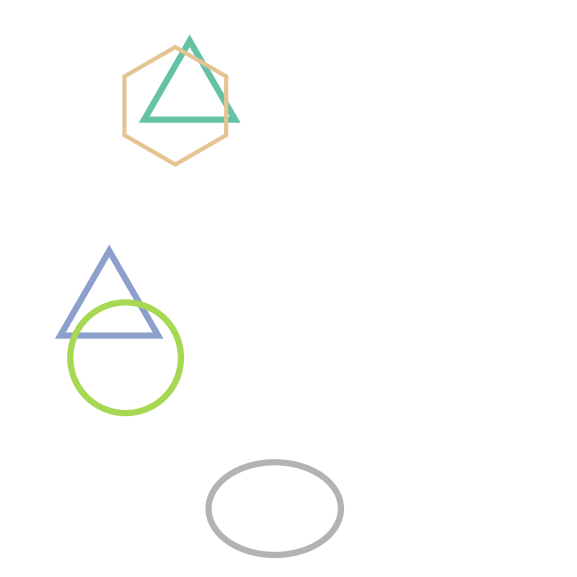[{"shape": "triangle", "thickness": 3, "radius": 0.46, "center": [0.328, 0.837]}, {"shape": "triangle", "thickness": 3, "radius": 0.49, "center": [0.189, 0.467]}, {"shape": "circle", "thickness": 3, "radius": 0.48, "center": [0.217, 0.38]}, {"shape": "hexagon", "thickness": 2, "radius": 0.51, "center": [0.304, 0.816]}, {"shape": "oval", "thickness": 3, "radius": 0.57, "center": [0.476, 0.118]}]